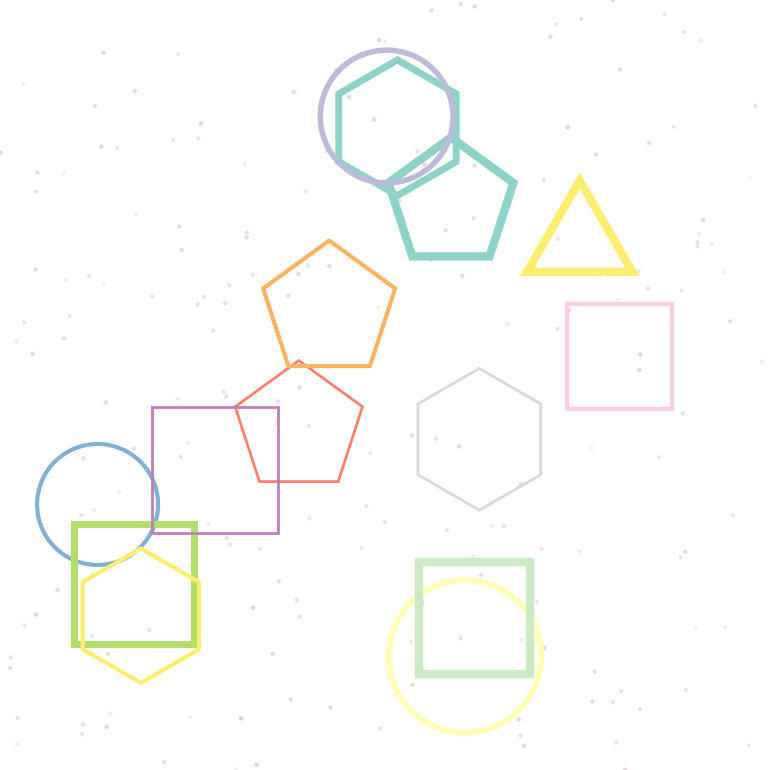[{"shape": "hexagon", "thickness": 2.5, "radius": 0.44, "center": [0.516, 0.834]}, {"shape": "pentagon", "thickness": 3, "radius": 0.43, "center": [0.586, 0.736]}, {"shape": "circle", "thickness": 2, "radius": 0.5, "center": [0.604, 0.148]}, {"shape": "circle", "thickness": 2, "radius": 0.43, "center": [0.502, 0.849]}, {"shape": "pentagon", "thickness": 1, "radius": 0.43, "center": [0.388, 0.445]}, {"shape": "circle", "thickness": 1.5, "radius": 0.39, "center": [0.127, 0.345]}, {"shape": "pentagon", "thickness": 1.5, "radius": 0.45, "center": [0.427, 0.598]}, {"shape": "square", "thickness": 2.5, "radius": 0.39, "center": [0.174, 0.241]}, {"shape": "square", "thickness": 1.5, "radius": 0.34, "center": [0.804, 0.537]}, {"shape": "hexagon", "thickness": 1, "radius": 0.46, "center": [0.622, 0.429]}, {"shape": "square", "thickness": 1, "radius": 0.41, "center": [0.279, 0.389]}, {"shape": "square", "thickness": 3, "radius": 0.36, "center": [0.616, 0.198]}, {"shape": "triangle", "thickness": 3, "radius": 0.39, "center": [0.753, 0.686]}, {"shape": "hexagon", "thickness": 1.5, "radius": 0.44, "center": [0.183, 0.2]}]